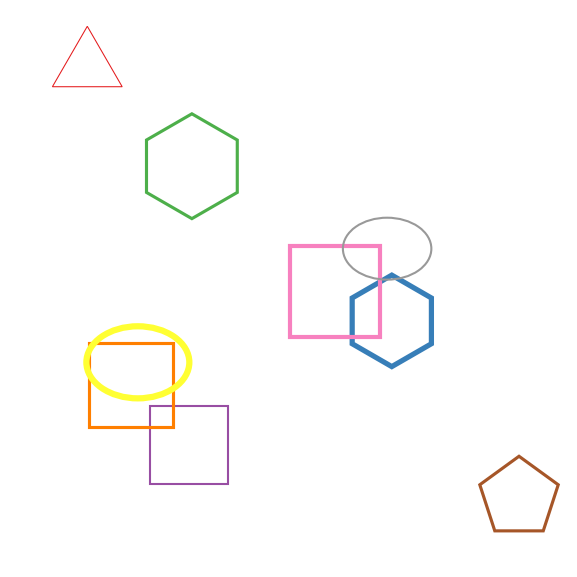[{"shape": "triangle", "thickness": 0.5, "radius": 0.35, "center": [0.151, 0.884]}, {"shape": "hexagon", "thickness": 2.5, "radius": 0.4, "center": [0.678, 0.444]}, {"shape": "hexagon", "thickness": 1.5, "radius": 0.45, "center": [0.332, 0.711]}, {"shape": "square", "thickness": 1, "radius": 0.34, "center": [0.327, 0.229]}, {"shape": "square", "thickness": 1.5, "radius": 0.36, "center": [0.226, 0.333]}, {"shape": "oval", "thickness": 3, "radius": 0.45, "center": [0.239, 0.372]}, {"shape": "pentagon", "thickness": 1.5, "radius": 0.36, "center": [0.899, 0.138]}, {"shape": "square", "thickness": 2, "radius": 0.39, "center": [0.58, 0.494]}, {"shape": "oval", "thickness": 1, "radius": 0.38, "center": [0.67, 0.569]}]